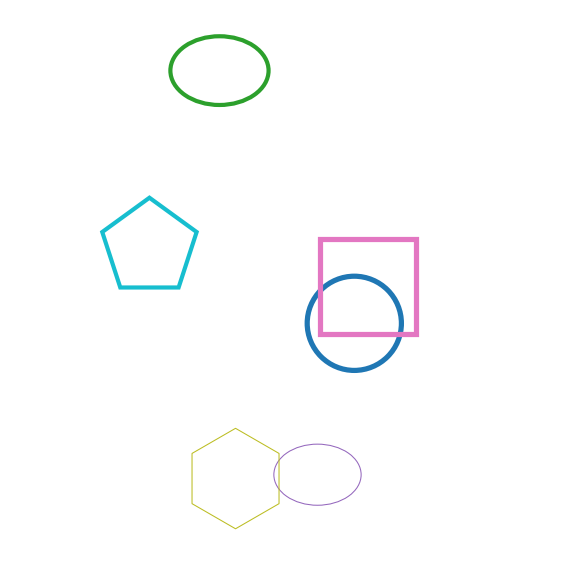[{"shape": "circle", "thickness": 2.5, "radius": 0.41, "center": [0.614, 0.439]}, {"shape": "oval", "thickness": 2, "radius": 0.43, "center": [0.38, 0.877]}, {"shape": "oval", "thickness": 0.5, "radius": 0.38, "center": [0.55, 0.177]}, {"shape": "square", "thickness": 2.5, "radius": 0.41, "center": [0.638, 0.503]}, {"shape": "hexagon", "thickness": 0.5, "radius": 0.43, "center": [0.408, 0.17]}, {"shape": "pentagon", "thickness": 2, "radius": 0.43, "center": [0.259, 0.571]}]